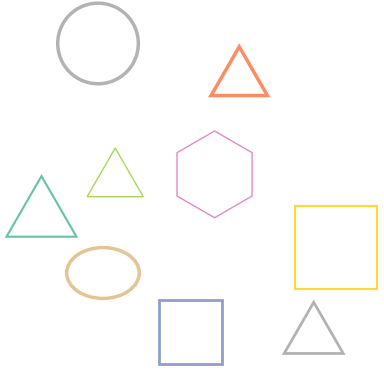[{"shape": "triangle", "thickness": 1.5, "radius": 0.52, "center": [0.108, 0.438]}, {"shape": "triangle", "thickness": 2.5, "radius": 0.42, "center": [0.621, 0.794]}, {"shape": "square", "thickness": 2, "radius": 0.41, "center": [0.495, 0.138]}, {"shape": "hexagon", "thickness": 1, "radius": 0.56, "center": [0.557, 0.547]}, {"shape": "triangle", "thickness": 1, "radius": 0.42, "center": [0.299, 0.531]}, {"shape": "square", "thickness": 1.5, "radius": 0.54, "center": [0.873, 0.358]}, {"shape": "oval", "thickness": 2.5, "radius": 0.47, "center": [0.267, 0.291]}, {"shape": "circle", "thickness": 2.5, "radius": 0.52, "center": [0.255, 0.887]}, {"shape": "triangle", "thickness": 2, "radius": 0.44, "center": [0.815, 0.126]}]